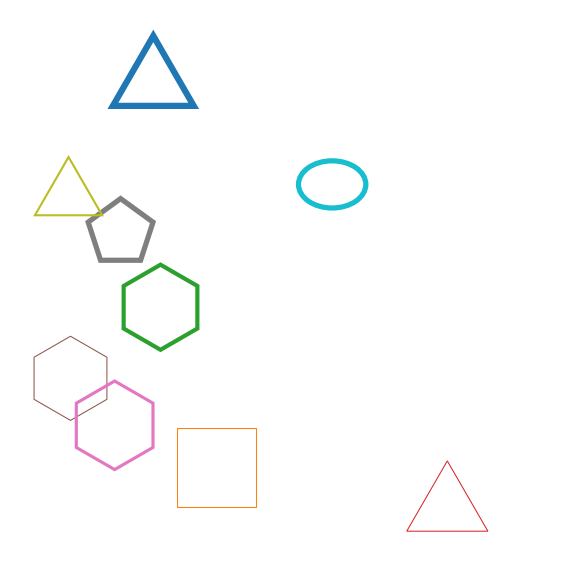[{"shape": "triangle", "thickness": 3, "radius": 0.4, "center": [0.265, 0.856]}, {"shape": "square", "thickness": 0.5, "radius": 0.34, "center": [0.375, 0.19]}, {"shape": "hexagon", "thickness": 2, "radius": 0.37, "center": [0.278, 0.467]}, {"shape": "triangle", "thickness": 0.5, "radius": 0.41, "center": [0.775, 0.12]}, {"shape": "hexagon", "thickness": 0.5, "radius": 0.36, "center": [0.122, 0.344]}, {"shape": "hexagon", "thickness": 1.5, "radius": 0.38, "center": [0.199, 0.263]}, {"shape": "pentagon", "thickness": 2.5, "radius": 0.3, "center": [0.209, 0.596]}, {"shape": "triangle", "thickness": 1, "radius": 0.34, "center": [0.119, 0.66]}, {"shape": "oval", "thickness": 2.5, "radius": 0.29, "center": [0.575, 0.68]}]